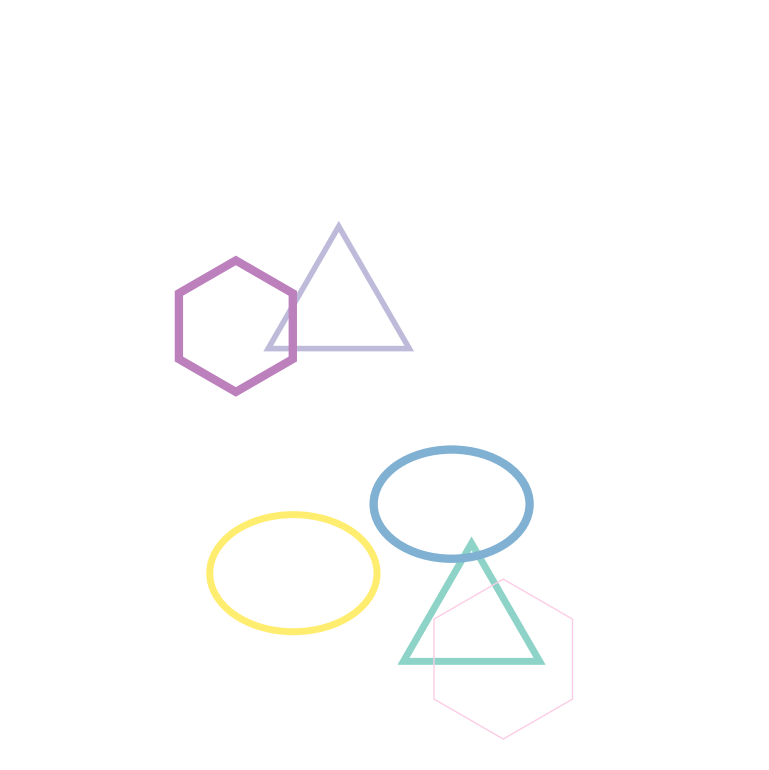[{"shape": "triangle", "thickness": 2.5, "radius": 0.51, "center": [0.612, 0.192]}, {"shape": "triangle", "thickness": 2, "radius": 0.53, "center": [0.44, 0.6]}, {"shape": "oval", "thickness": 3, "radius": 0.51, "center": [0.587, 0.345]}, {"shape": "hexagon", "thickness": 0.5, "radius": 0.52, "center": [0.654, 0.144]}, {"shape": "hexagon", "thickness": 3, "radius": 0.43, "center": [0.306, 0.576]}, {"shape": "oval", "thickness": 2.5, "radius": 0.54, "center": [0.381, 0.256]}]